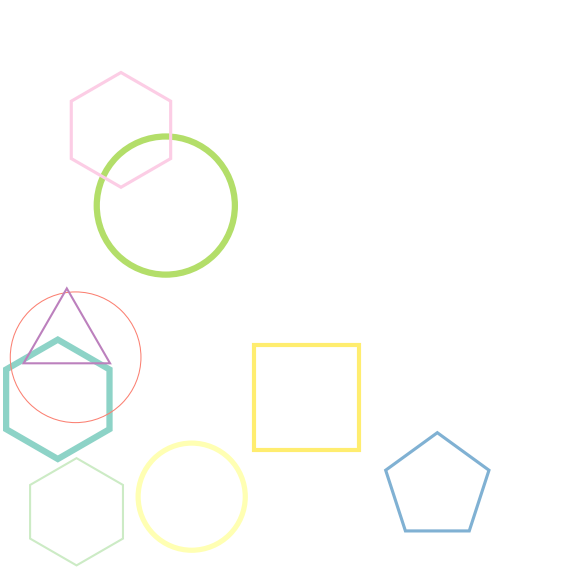[{"shape": "hexagon", "thickness": 3, "radius": 0.52, "center": [0.1, 0.308]}, {"shape": "circle", "thickness": 2.5, "radius": 0.46, "center": [0.332, 0.139]}, {"shape": "circle", "thickness": 0.5, "radius": 0.57, "center": [0.131, 0.38]}, {"shape": "pentagon", "thickness": 1.5, "radius": 0.47, "center": [0.757, 0.156]}, {"shape": "circle", "thickness": 3, "radius": 0.6, "center": [0.287, 0.643]}, {"shape": "hexagon", "thickness": 1.5, "radius": 0.5, "center": [0.209, 0.774]}, {"shape": "triangle", "thickness": 1, "radius": 0.43, "center": [0.116, 0.413]}, {"shape": "hexagon", "thickness": 1, "radius": 0.46, "center": [0.133, 0.113]}, {"shape": "square", "thickness": 2, "radius": 0.46, "center": [0.53, 0.31]}]